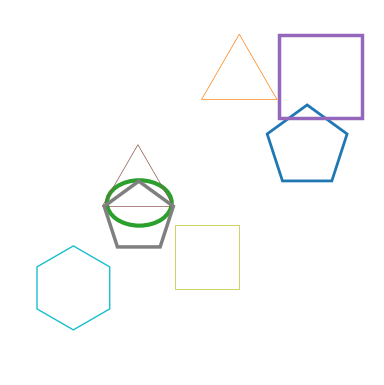[{"shape": "pentagon", "thickness": 2, "radius": 0.55, "center": [0.798, 0.618]}, {"shape": "triangle", "thickness": 0.5, "radius": 0.57, "center": [0.622, 0.798]}, {"shape": "oval", "thickness": 3, "radius": 0.42, "center": [0.362, 0.473]}, {"shape": "square", "thickness": 2.5, "radius": 0.54, "center": [0.832, 0.801]}, {"shape": "triangle", "thickness": 0.5, "radius": 0.53, "center": [0.358, 0.517]}, {"shape": "pentagon", "thickness": 2.5, "radius": 0.47, "center": [0.36, 0.435]}, {"shape": "square", "thickness": 0.5, "radius": 0.42, "center": [0.538, 0.333]}, {"shape": "hexagon", "thickness": 1, "radius": 0.55, "center": [0.191, 0.252]}]